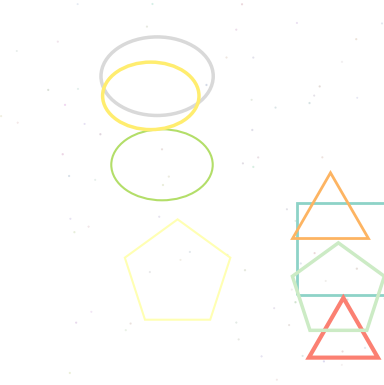[{"shape": "square", "thickness": 2, "radius": 0.6, "center": [0.891, 0.352]}, {"shape": "pentagon", "thickness": 1.5, "radius": 0.72, "center": [0.461, 0.286]}, {"shape": "triangle", "thickness": 3, "radius": 0.52, "center": [0.892, 0.123]}, {"shape": "triangle", "thickness": 2, "radius": 0.57, "center": [0.858, 0.437]}, {"shape": "oval", "thickness": 1.5, "radius": 0.66, "center": [0.421, 0.572]}, {"shape": "oval", "thickness": 2.5, "radius": 0.73, "center": [0.408, 0.802]}, {"shape": "pentagon", "thickness": 2.5, "radius": 0.63, "center": [0.879, 0.244]}, {"shape": "oval", "thickness": 2.5, "radius": 0.63, "center": [0.392, 0.751]}]